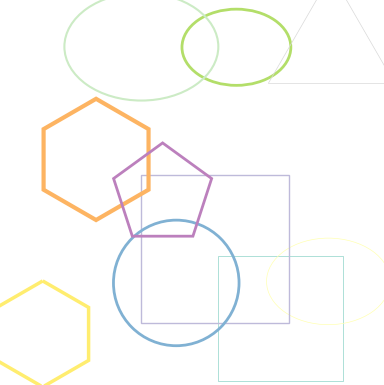[{"shape": "square", "thickness": 0.5, "radius": 0.81, "center": [0.729, 0.173]}, {"shape": "oval", "thickness": 0.5, "radius": 0.8, "center": [0.853, 0.269]}, {"shape": "square", "thickness": 1, "radius": 0.96, "center": [0.559, 0.354]}, {"shape": "circle", "thickness": 2, "radius": 0.82, "center": [0.458, 0.265]}, {"shape": "hexagon", "thickness": 3, "radius": 0.79, "center": [0.25, 0.586]}, {"shape": "oval", "thickness": 2, "radius": 0.71, "center": [0.614, 0.877]}, {"shape": "triangle", "thickness": 0.5, "radius": 0.95, "center": [0.861, 0.878]}, {"shape": "pentagon", "thickness": 2, "radius": 0.67, "center": [0.422, 0.495]}, {"shape": "oval", "thickness": 1.5, "radius": 1.0, "center": [0.367, 0.879]}, {"shape": "hexagon", "thickness": 2.5, "radius": 0.69, "center": [0.111, 0.133]}]